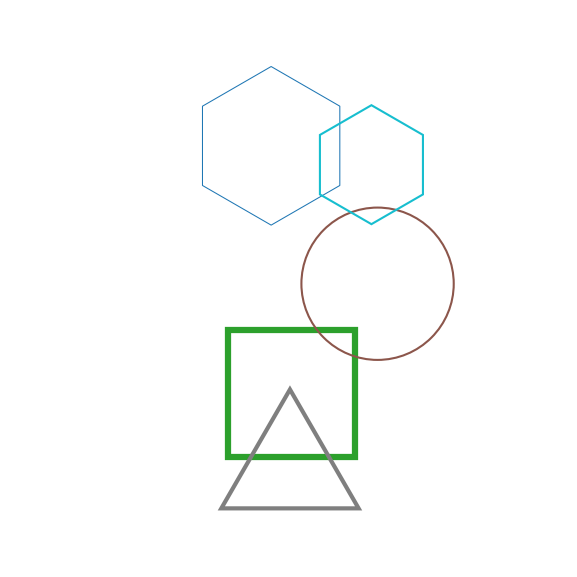[{"shape": "hexagon", "thickness": 0.5, "radius": 0.69, "center": [0.47, 0.747]}, {"shape": "square", "thickness": 3, "radius": 0.55, "center": [0.504, 0.318]}, {"shape": "circle", "thickness": 1, "radius": 0.66, "center": [0.654, 0.508]}, {"shape": "triangle", "thickness": 2, "radius": 0.69, "center": [0.502, 0.187]}, {"shape": "hexagon", "thickness": 1, "radius": 0.51, "center": [0.643, 0.714]}]